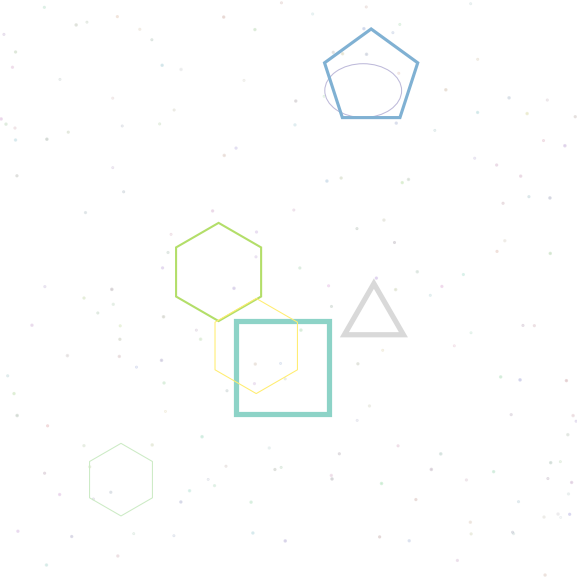[{"shape": "square", "thickness": 2.5, "radius": 0.4, "center": [0.489, 0.363]}, {"shape": "oval", "thickness": 0.5, "radius": 0.33, "center": [0.629, 0.842]}, {"shape": "pentagon", "thickness": 1.5, "radius": 0.42, "center": [0.643, 0.864]}, {"shape": "hexagon", "thickness": 1, "radius": 0.43, "center": [0.379, 0.528]}, {"shape": "triangle", "thickness": 2.5, "radius": 0.3, "center": [0.647, 0.449]}, {"shape": "hexagon", "thickness": 0.5, "radius": 0.31, "center": [0.21, 0.169]}, {"shape": "hexagon", "thickness": 0.5, "radius": 0.41, "center": [0.444, 0.4]}]